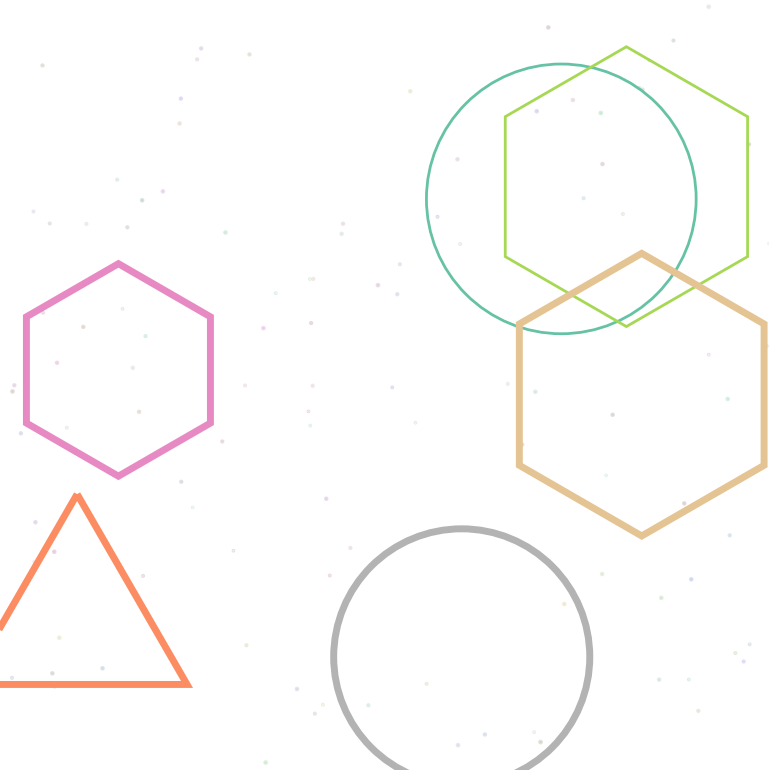[{"shape": "circle", "thickness": 1, "radius": 0.88, "center": [0.729, 0.742]}, {"shape": "triangle", "thickness": 2.5, "radius": 0.82, "center": [0.1, 0.193]}, {"shape": "hexagon", "thickness": 2.5, "radius": 0.69, "center": [0.154, 0.52]}, {"shape": "hexagon", "thickness": 1, "radius": 0.91, "center": [0.814, 0.758]}, {"shape": "hexagon", "thickness": 2.5, "radius": 0.92, "center": [0.833, 0.487]}, {"shape": "circle", "thickness": 2.5, "radius": 0.83, "center": [0.6, 0.147]}]